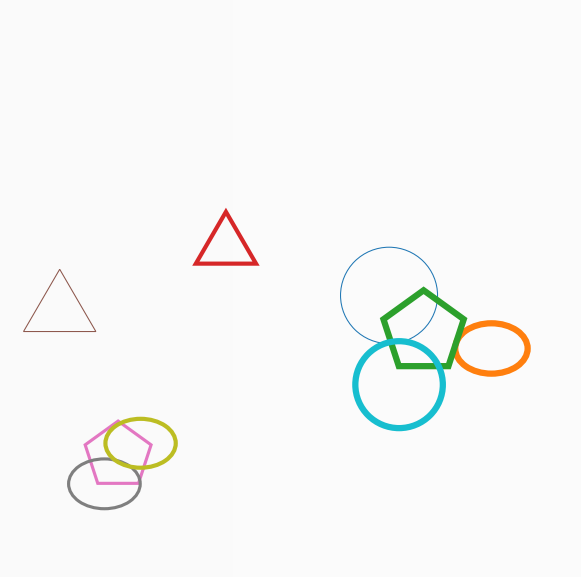[{"shape": "circle", "thickness": 0.5, "radius": 0.42, "center": [0.669, 0.488]}, {"shape": "oval", "thickness": 3, "radius": 0.31, "center": [0.845, 0.396]}, {"shape": "pentagon", "thickness": 3, "radius": 0.36, "center": [0.729, 0.424]}, {"shape": "triangle", "thickness": 2, "radius": 0.3, "center": [0.389, 0.573]}, {"shape": "triangle", "thickness": 0.5, "radius": 0.36, "center": [0.103, 0.461]}, {"shape": "pentagon", "thickness": 1.5, "radius": 0.3, "center": [0.203, 0.21]}, {"shape": "oval", "thickness": 1.5, "radius": 0.31, "center": [0.18, 0.161]}, {"shape": "oval", "thickness": 2, "radius": 0.3, "center": [0.242, 0.232]}, {"shape": "circle", "thickness": 3, "radius": 0.38, "center": [0.687, 0.333]}]